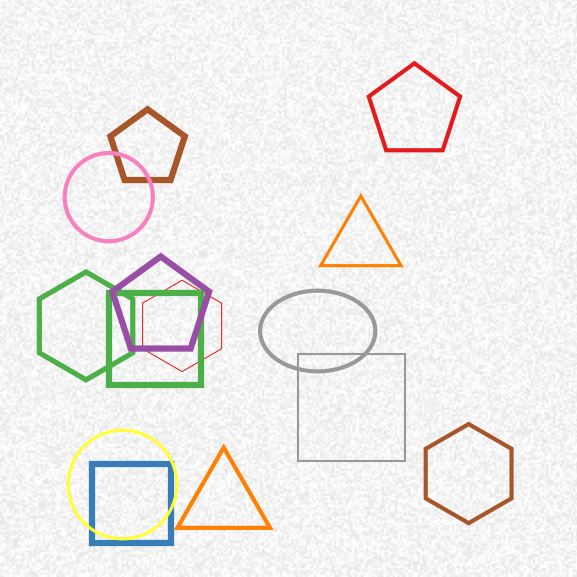[{"shape": "hexagon", "thickness": 0.5, "radius": 0.4, "center": [0.315, 0.435]}, {"shape": "pentagon", "thickness": 2, "radius": 0.42, "center": [0.718, 0.806]}, {"shape": "square", "thickness": 3, "radius": 0.34, "center": [0.228, 0.128]}, {"shape": "square", "thickness": 3, "radius": 0.4, "center": [0.268, 0.411]}, {"shape": "hexagon", "thickness": 2.5, "radius": 0.47, "center": [0.149, 0.435]}, {"shape": "pentagon", "thickness": 3, "radius": 0.44, "center": [0.278, 0.467]}, {"shape": "triangle", "thickness": 1.5, "radius": 0.4, "center": [0.625, 0.579]}, {"shape": "triangle", "thickness": 2, "radius": 0.46, "center": [0.387, 0.131]}, {"shape": "circle", "thickness": 1.5, "radius": 0.47, "center": [0.212, 0.16]}, {"shape": "hexagon", "thickness": 2, "radius": 0.43, "center": [0.812, 0.179]}, {"shape": "pentagon", "thickness": 3, "radius": 0.34, "center": [0.256, 0.742]}, {"shape": "circle", "thickness": 2, "radius": 0.38, "center": [0.188, 0.658]}, {"shape": "oval", "thickness": 2, "radius": 0.5, "center": [0.55, 0.426]}, {"shape": "square", "thickness": 1, "radius": 0.46, "center": [0.608, 0.294]}]